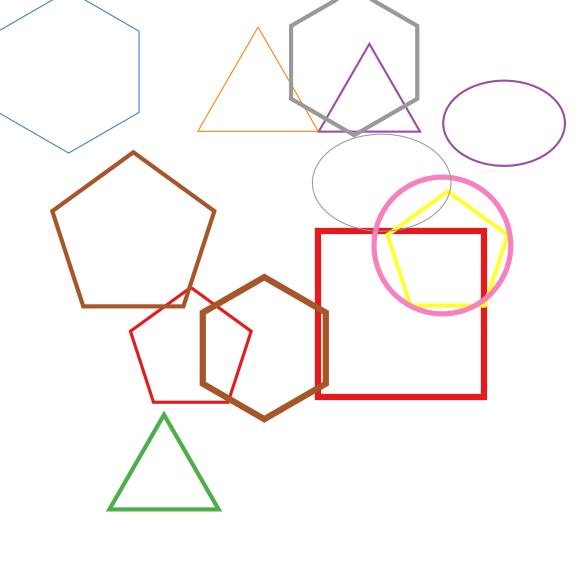[{"shape": "pentagon", "thickness": 1.5, "radius": 0.55, "center": [0.33, 0.392]}, {"shape": "square", "thickness": 3, "radius": 0.72, "center": [0.694, 0.456]}, {"shape": "hexagon", "thickness": 0.5, "radius": 0.7, "center": [0.119, 0.875]}, {"shape": "triangle", "thickness": 2, "radius": 0.55, "center": [0.284, 0.172]}, {"shape": "triangle", "thickness": 1, "radius": 0.51, "center": [0.64, 0.822]}, {"shape": "oval", "thickness": 1, "radius": 0.53, "center": [0.873, 0.786]}, {"shape": "triangle", "thickness": 0.5, "radius": 0.6, "center": [0.447, 0.832]}, {"shape": "pentagon", "thickness": 2, "radius": 0.55, "center": [0.775, 0.558]}, {"shape": "hexagon", "thickness": 3, "radius": 0.61, "center": [0.458, 0.396]}, {"shape": "pentagon", "thickness": 2, "radius": 0.74, "center": [0.231, 0.588]}, {"shape": "circle", "thickness": 2.5, "radius": 0.59, "center": [0.766, 0.574]}, {"shape": "oval", "thickness": 0.5, "radius": 0.6, "center": [0.661, 0.683]}, {"shape": "hexagon", "thickness": 2, "radius": 0.63, "center": [0.613, 0.891]}]